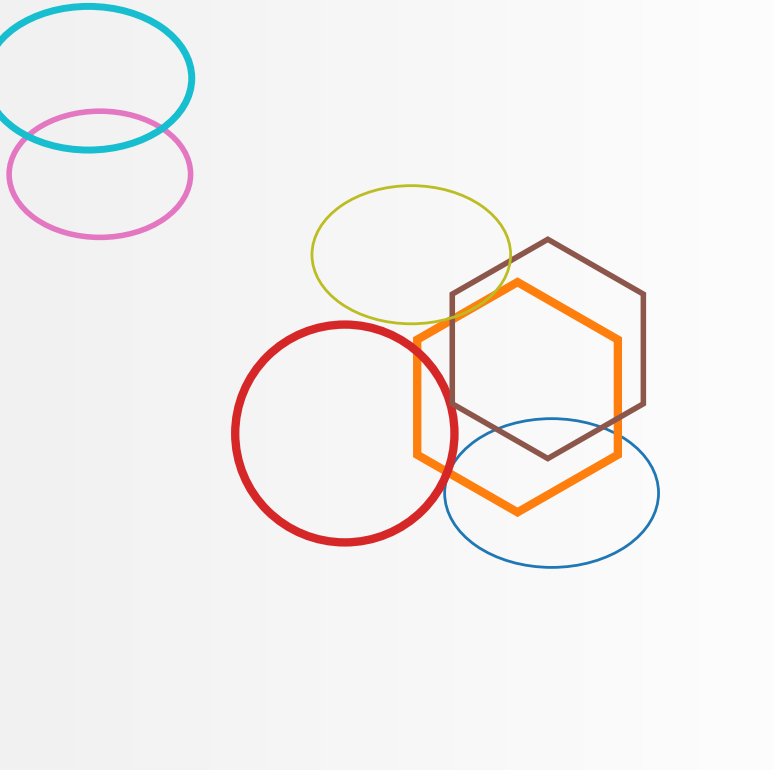[{"shape": "oval", "thickness": 1, "radius": 0.69, "center": [0.712, 0.36]}, {"shape": "hexagon", "thickness": 3, "radius": 0.75, "center": [0.668, 0.484]}, {"shape": "circle", "thickness": 3, "radius": 0.71, "center": [0.445, 0.437]}, {"shape": "hexagon", "thickness": 2, "radius": 0.71, "center": [0.707, 0.547]}, {"shape": "oval", "thickness": 2, "radius": 0.59, "center": [0.129, 0.774]}, {"shape": "oval", "thickness": 1, "radius": 0.64, "center": [0.531, 0.669]}, {"shape": "oval", "thickness": 2.5, "radius": 0.67, "center": [0.114, 0.898]}]